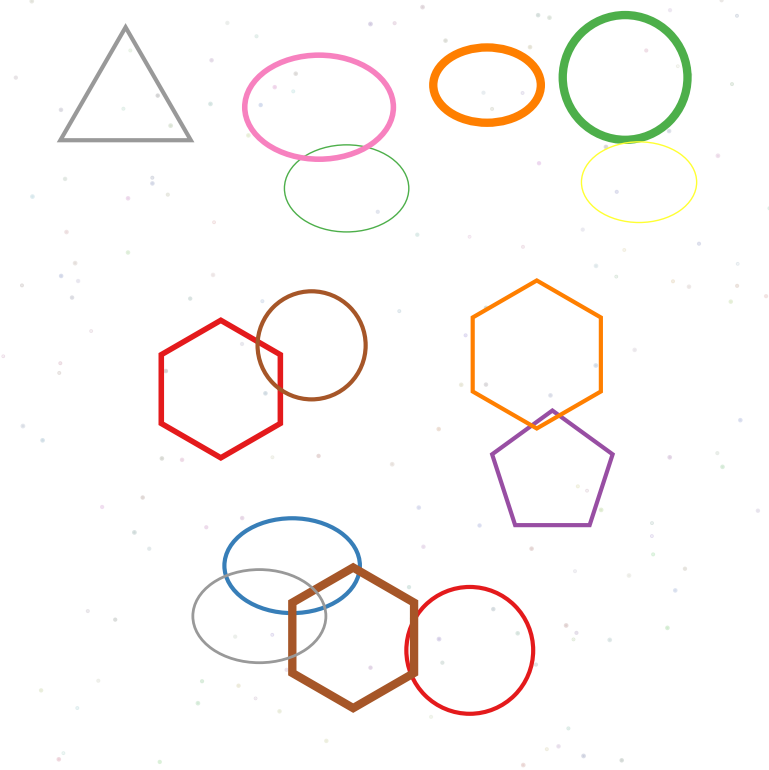[{"shape": "hexagon", "thickness": 2, "radius": 0.45, "center": [0.287, 0.495]}, {"shape": "circle", "thickness": 1.5, "radius": 0.41, "center": [0.61, 0.155]}, {"shape": "oval", "thickness": 1.5, "radius": 0.44, "center": [0.379, 0.265]}, {"shape": "circle", "thickness": 3, "radius": 0.41, "center": [0.812, 0.899]}, {"shape": "oval", "thickness": 0.5, "radius": 0.4, "center": [0.45, 0.755]}, {"shape": "pentagon", "thickness": 1.5, "radius": 0.41, "center": [0.717, 0.385]}, {"shape": "oval", "thickness": 3, "radius": 0.35, "center": [0.633, 0.889]}, {"shape": "hexagon", "thickness": 1.5, "radius": 0.48, "center": [0.697, 0.54]}, {"shape": "oval", "thickness": 0.5, "radius": 0.37, "center": [0.83, 0.763]}, {"shape": "circle", "thickness": 1.5, "radius": 0.35, "center": [0.405, 0.552]}, {"shape": "hexagon", "thickness": 3, "radius": 0.46, "center": [0.459, 0.172]}, {"shape": "oval", "thickness": 2, "radius": 0.48, "center": [0.414, 0.861]}, {"shape": "triangle", "thickness": 1.5, "radius": 0.49, "center": [0.163, 0.867]}, {"shape": "oval", "thickness": 1, "radius": 0.43, "center": [0.337, 0.2]}]